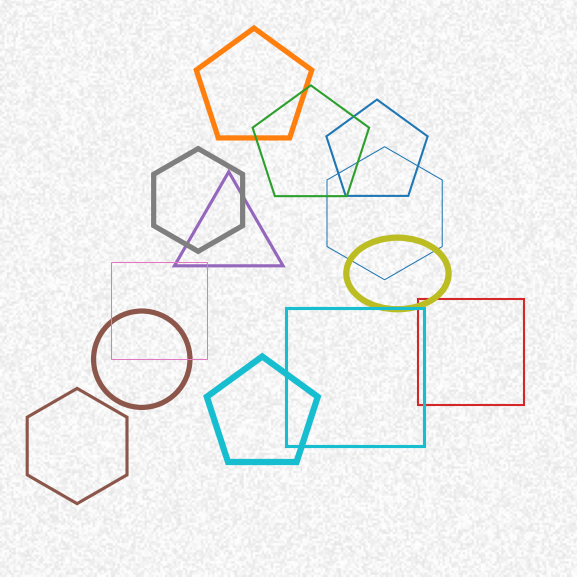[{"shape": "hexagon", "thickness": 0.5, "radius": 0.58, "center": [0.666, 0.63]}, {"shape": "pentagon", "thickness": 1, "radius": 0.46, "center": [0.653, 0.735]}, {"shape": "pentagon", "thickness": 2.5, "radius": 0.53, "center": [0.44, 0.845]}, {"shape": "pentagon", "thickness": 1, "radius": 0.53, "center": [0.538, 0.745]}, {"shape": "square", "thickness": 1, "radius": 0.46, "center": [0.816, 0.39]}, {"shape": "triangle", "thickness": 1.5, "radius": 0.54, "center": [0.396, 0.593]}, {"shape": "circle", "thickness": 2.5, "radius": 0.42, "center": [0.245, 0.377]}, {"shape": "hexagon", "thickness": 1.5, "radius": 0.5, "center": [0.133, 0.227]}, {"shape": "square", "thickness": 0.5, "radius": 0.42, "center": [0.275, 0.461]}, {"shape": "hexagon", "thickness": 2.5, "radius": 0.44, "center": [0.343, 0.653]}, {"shape": "oval", "thickness": 3, "radius": 0.44, "center": [0.688, 0.526]}, {"shape": "square", "thickness": 1.5, "radius": 0.6, "center": [0.614, 0.346]}, {"shape": "pentagon", "thickness": 3, "radius": 0.51, "center": [0.454, 0.281]}]